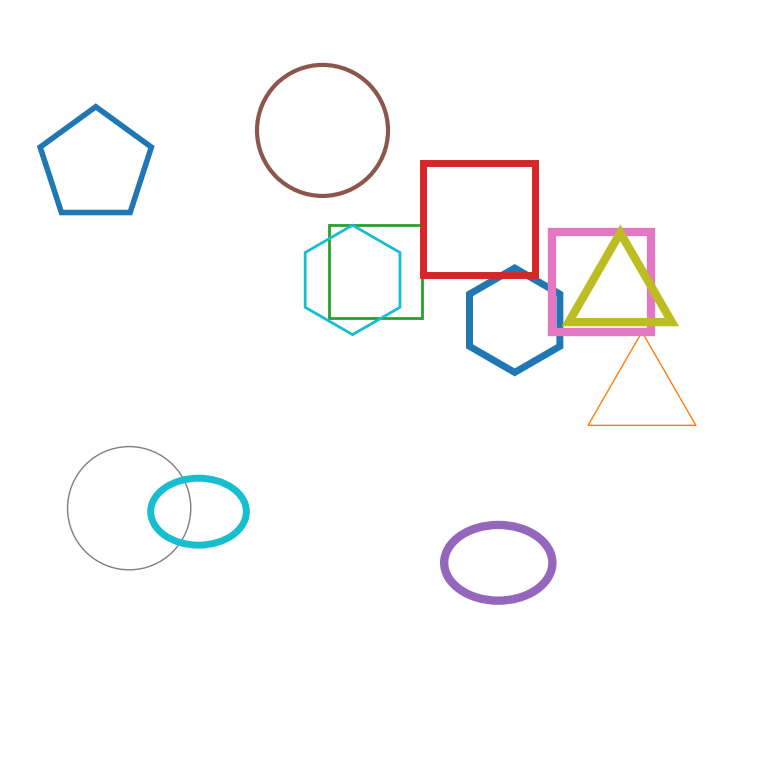[{"shape": "pentagon", "thickness": 2, "radius": 0.38, "center": [0.124, 0.785]}, {"shape": "hexagon", "thickness": 2.5, "radius": 0.34, "center": [0.668, 0.584]}, {"shape": "triangle", "thickness": 0.5, "radius": 0.4, "center": [0.834, 0.488]}, {"shape": "square", "thickness": 1, "radius": 0.3, "center": [0.487, 0.647]}, {"shape": "square", "thickness": 2.5, "radius": 0.37, "center": [0.622, 0.716]}, {"shape": "oval", "thickness": 3, "radius": 0.35, "center": [0.647, 0.269]}, {"shape": "circle", "thickness": 1.5, "radius": 0.43, "center": [0.419, 0.831]}, {"shape": "square", "thickness": 3, "radius": 0.32, "center": [0.781, 0.634]}, {"shape": "circle", "thickness": 0.5, "radius": 0.4, "center": [0.168, 0.34]}, {"shape": "triangle", "thickness": 3, "radius": 0.39, "center": [0.806, 0.62]}, {"shape": "hexagon", "thickness": 1, "radius": 0.36, "center": [0.458, 0.636]}, {"shape": "oval", "thickness": 2.5, "radius": 0.31, "center": [0.258, 0.335]}]